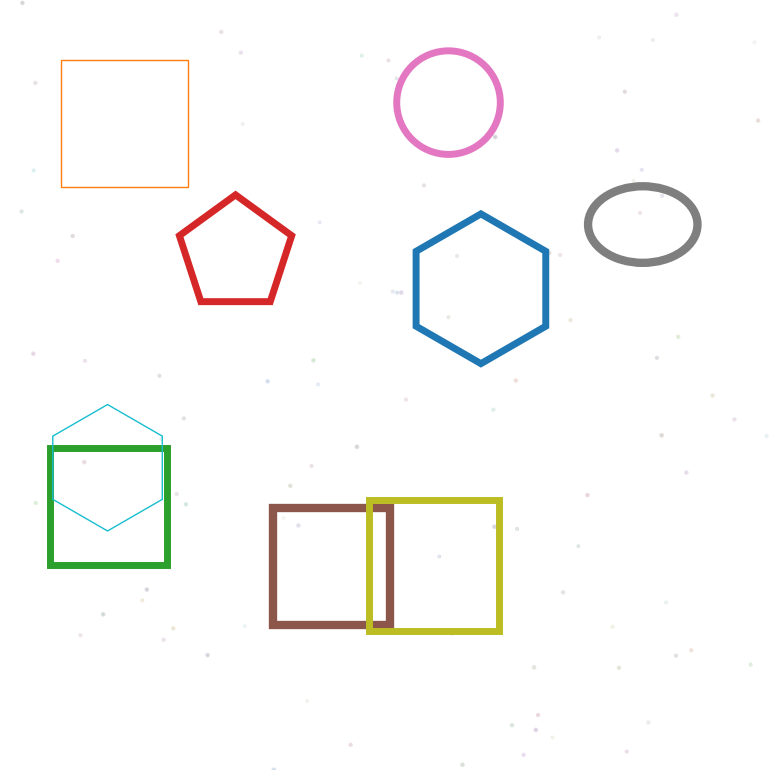[{"shape": "hexagon", "thickness": 2.5, "radius": 0.49, "center": [0.625, 0.625]}, {"shape": "square", "thickness": 0.5, "radius": 0.41, "center": [0.162, 0.839]}, {"shape": "square", "thickness": 2.5, "radius": 0.38, "center": [0.141, 0.342]}, {"shape": "pentagon", "thickness": 2.5, "radius": 0.38, "center": [0.306, 0.67]}, {"shape": "square", "thickness": 3, "radius": 0.38, "center": [0.431, 0.264]}, {"shape": "circle", "thickness": 2.5, "radius": 0.34, "center": [0.582, 0.867]}, {"shape": "oval", "thickness": 3, "radius": 0.36, "center": [0.835, 0.708]}, {"shape": "square", "thickness": 2.5, "radius": 0.42, "center": [0.564, 0.266]}, {"shape": "hexagon", "thickness": 0.5, "radius": 0.41, "center": [0.14, 0.393]}]